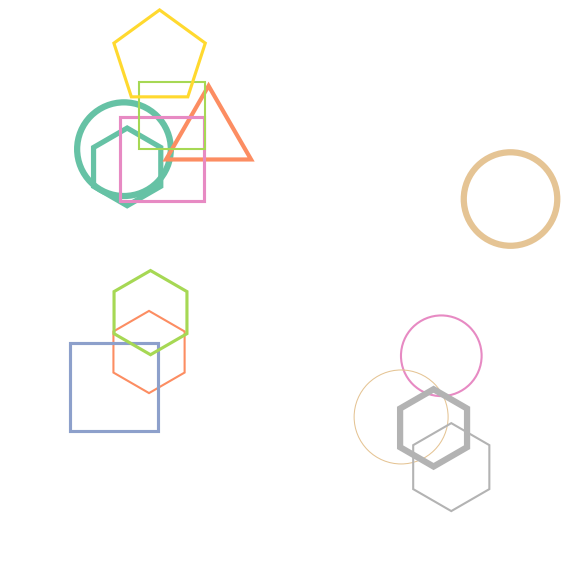[{"shape": "circle", "thickness": 3, "radius": 0.41, "center": [0.215, 0.741]}, {"shape": "hexagon", "thickness": 2.5, "radius": 0.34, "center": [0.22, 0.71]}, {"shape": "triangle", "thickness": 2, "radius": 0.42, "center": [0.361, 0.765]}, {"shape": "hexagon", "thickness": 1, "radius": 0.36, "center": [0.258, 0.39]}, {"shape": "square", "thickness": 1.5, "radius": 0.38, "center": [0.197, 0.329]}, {"shape": "square", "thickness": 1.5, "radius": 0.36, "center": [0.28, 0.723]}, {"shape": "circle", "thickness": 1, "radius": 0.35, "center": [0.764, 0.383]}, {"shape": "square", "thickness": 1, "radius": 0.29, "center": [0.298, 0.799]}, {"shape": "hexagon", "thickness": 1.5, "radius": 0.36, "center": [0.261, 0.458]}, {"shape": "pentagon", "thickness": 1.5, "radius": 0.42, "center": [0.276, 0.899]}, {"shape": "circle", "thickness": 0.5, "radius": 0.41, "center": [0.695, 0.277]}, {"shape": "circle", "thickness": 3, "radius": 0.4, "center": [0.884, 0.654]}, {"shape": "hexagon", "thickness": 3, "radius": 0.33, "center": [0.751, 0.258]}, {"shape": "hexagon", "thickness": 1, "radius": 0.38, "center": [0.781, 0.19]}]